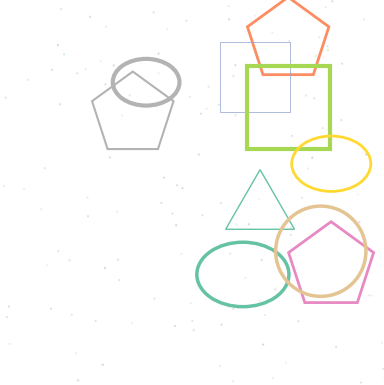[{"shape": "oval", "thickness": 2.5, "radius": 0.6, "center": [0.631, 0.287]}, {"shape": "triangle", "thickness": 1, "radius": 0.52, "center": [0.675, 0.456]}, {"shape": "pentagon", "thickness": 2, "radius": 0.56, "center": [0.749, 0.896]}, {"shape": "square", "thickness": 0.5, "radius": 0.45, "center": [0.661, 0.801]}, {"shape": "pentagon", "thickness": 2, "radius": 0.58, "center": [0.86, 0.308]}, {"shape": "square", "thickness": 3, "radius": 0.54, "center": [0.749, 0.721]}, {"shape": "oval", "thickness": 2, "radius": 0.51, "center": [0.86, 0.575]}, {"shape": "circle", "thickness": 2.5, "radius": 0.59, "center": [0.833, 0.347]}, {"shape": "oval", "thickness": 3, "radius": 0.43, "center": [0.38, 0.786]}, {"shape": "pentagon", "thickness": 1.5, "radius": 0.56, "center": [0.345, 0.703]}]